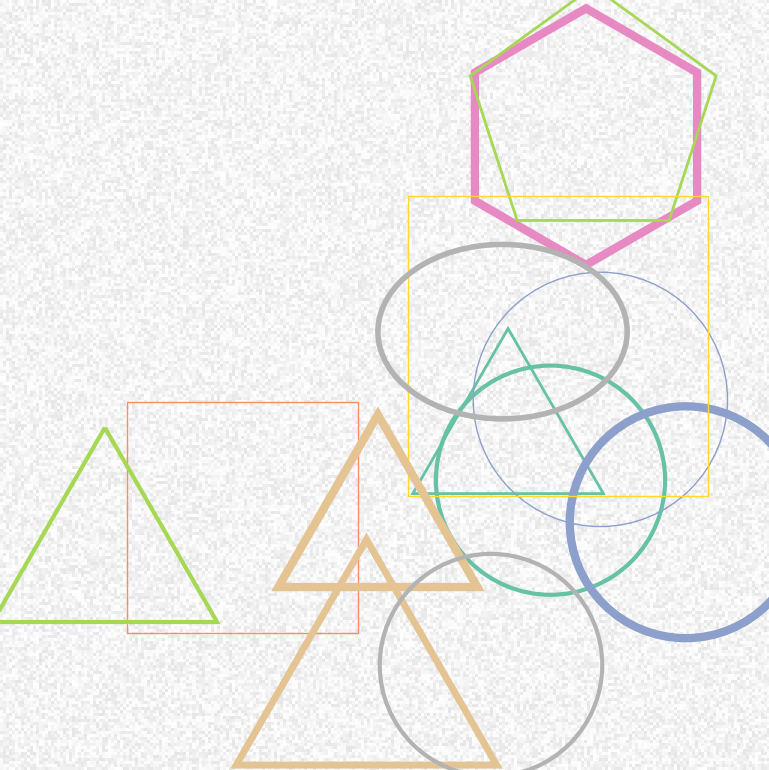[{"shape": "triangle", "thickness": 1, "radius": 0.71, "center": [0.66, 0.43]}, {"shape": "circle", "thickness": 1.5, "radius": 0.74, "center": [0.715, 0.376]}, {"shape": "square", "thickness": 0.5, "radius": 0.75, "center": [0.315, 0.328]}, {"shape": "circle", "thickness": 0.5, "radius": 0.83, "center": [0.78, 0.481]}, {"shape": "circle", "thickness": 3, "radius": 0.75, "center": [0.89, 0.322]}, {"shape": "hexagon", "thickness": 3, "radius": 0.83, "center": [0.761, 0.823]}, {"shape": "triangle", "thickness": 1.5, "radius": 0.84, "center": [0.136, 0.276]}, {"shape": "pentagon", "thickness": 1, "radius": 0.84, "center": [0.77, 0.85]}, {"shape": "square", "thickness": 0.5, "radius": 0.97, "center": [0.725, 0.55]}, {"shape": "triangle", "thickness": 2.5, "radius": 0.98, "center": [0.476, 0.104]}, {"shape": "triangle", "thickness": 3, "radius": 0.75, "center": [0.491, 0.312]}, {"shape": "oval", "thickness": 2, "radius": 0.81, "center": [0.653, 0.569]}, {"shape": "circle", "thickness": 1.5, "radius": 0.72, "center": [0.638, 0.136]}]